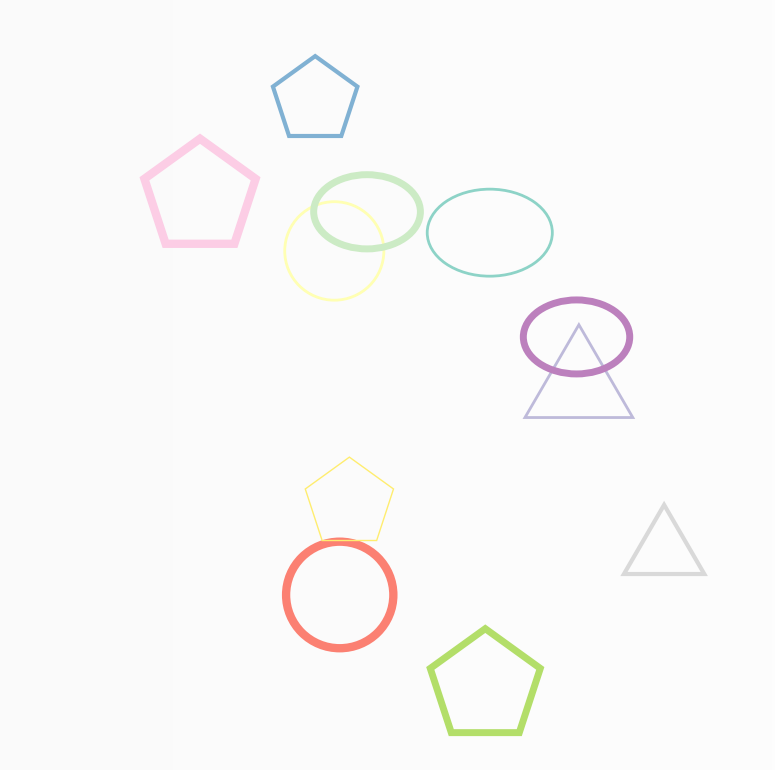[{"shape": "oval", "thickness": 1, "radius": 0.4, "center": [0.632, 0.698]}, {"shape": "circle", "thickness": 1, "radius": 0.32, "center": [0.431, 0.674]}, {"shape": "triangle", "thickness": 1, "radius": 0.4, "center": [0.747, 0.498]}, {"shape": "circle", "thickness": 3, "radius": 0.35, "center": [0.438, 0.227]}, {"shape": "pentagon", "thickness": 1.5, "radius": 0.29, "center": [0.407, 0.87]}, {"shape": "pentagon", "thickness": 2.5, "radius": 0.37, "center": [0.626, 0.109]}, {"shape": "pentagon", "thickness": 3, "radius": 0.38, "center": [0.258, 0.744]}, {"shape": "triangle", "thickness": 1.5, "radius": 0.3, "center": [0.857, 0.284]}, {"shape": "oval", "thickness": 2.5, "radius": 0.34, "center": [0.744, 0.562]}, {"shape": "oval", "thickness": 2.5, "radius": 0.34, "center": [0.474, 0.725]}, {"shape": "pentagon", "thickness": 0.5, "radius": 0.3, "center": [0.451, 0.346]}]